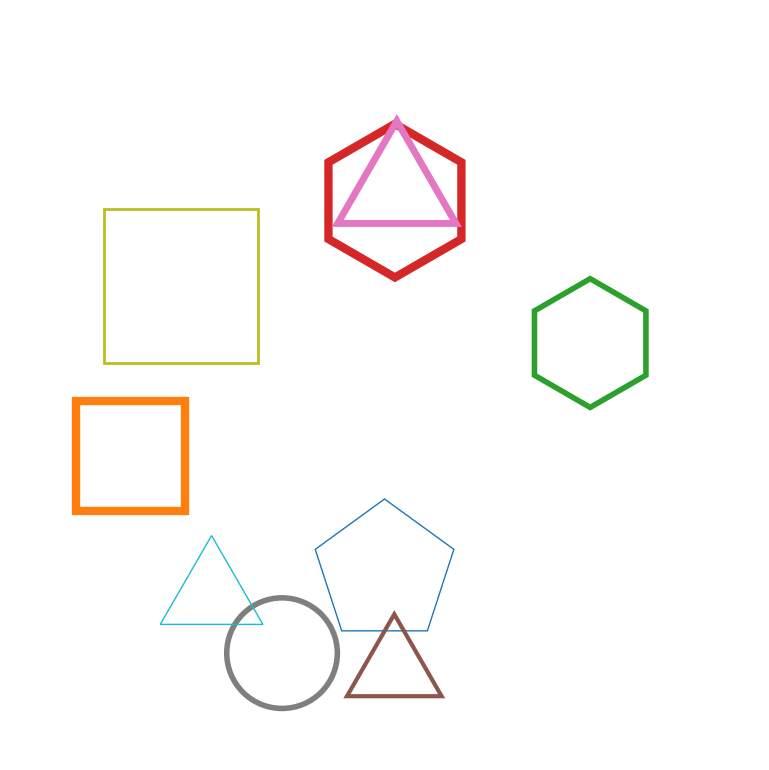[{"shape": "pentagon", "thickness": 0.5, "radius": 0.47, "center": [0.499, 0.257]}, {"shape": "square", "thickness": 3, "radius": 0.36, "center": [0.169, 0.408]}, {"shape": "hexagon", "thickness": 2, "radius": 0.42, "center": [0.766, 0.554]}, {"shape": "hexagon", "thickness": 3, "radius": 0.5, "center": [0.513, 0.739]}, {"shape": "triangle", "thickness": 1.5, "radius": 0.35, "center": [0.512, 0.131]}, {"shape": "triangle", "thickness": 2.5, "radius": 0.44, "center": [0.515, 0.754]}, {"shape": "circle", "thickness": 2, "radius": 0.36, "center": [0.366, 0.152]}, {"shape": "square", "thickness": 1, "radius": 0.5, "center": [0.236, 0.628]}, {"shape": "triangle", "thickness": 0.5, "radius": 0.38, "center": [0.275, 0.228]}]